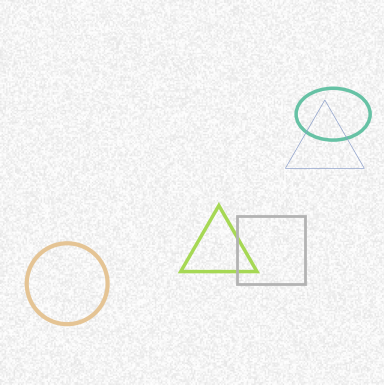[{"shape": "oval", "thickness": 2.5, "radius": 0.48, "center": [0.865, 0.703]}, {"shape": "triangle", "thickness": 0.5, "radius": 0.59, "center": [0.844, 0.622]}, {"shape": "triangle", "thickness": 2.5, "radius": 0.57, "center": [0.568, 0.352]}, {"shape": "circle", "thickness": 3, "radius": 0.53, "center": [0.174, 0.263]}, {"shape": "square", "thickness": 2, "radius": 0.44, "center": [0.705, 0.351]}]